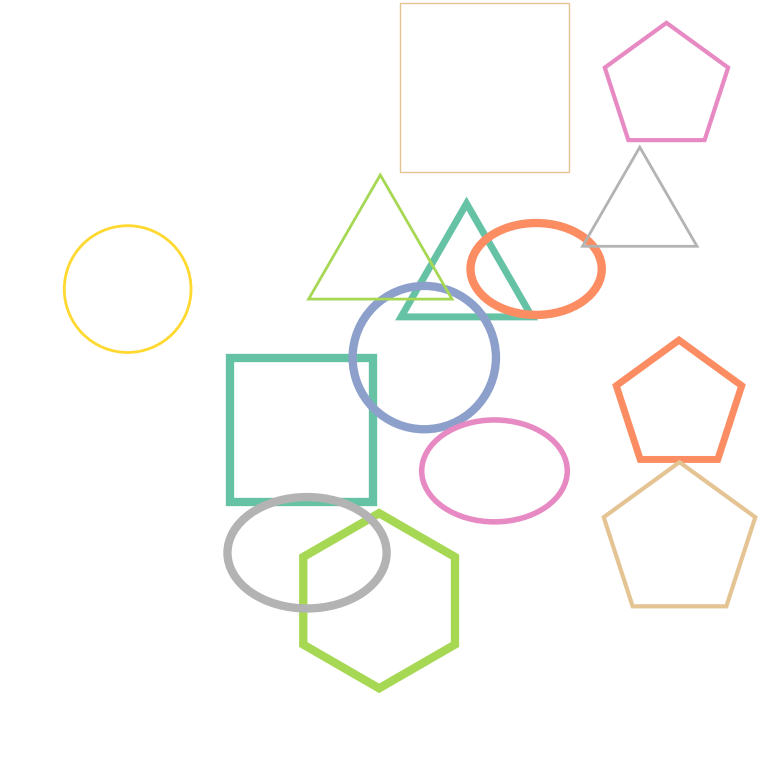[{"shape": "triangle", "thickness": 2.5, "radius": 0.49, "center": [0.606, 0.638]}, {"shape": "square", "thickness": 3, "radius": 0.47, "center": [0.391, 0.442]}, {"shape": "oval", "thickness": 3, "radius": 0.43, "center": [0.696, 0.651]}, {"shape": "pentagon", "thickness": 2.5, "radius": 0.43, "center": [0.882, 0.473]}, {"shape": "circle", "thickness": 3, "radius": 0.47, "center": [0.551, 0.536]}, {"shape": "oval", "thickness": 2, "radius": 0.47, "center": [0.642, 0.388]}, {"shape": "pentagon", "thickness": 1.5, "radius": 0.42, "center": [0.866, 0.886]}, {"shape": "hexagon", "thickness": 3, "radius": 0.57, "center": [0.492, 0.22]}, {"shape": "triangle", "thickness": 1, "radius": 0.54, "center": [0.494, 0.665]}, {"shape": "circle", "thickness": 1, "radius": 0.41, "center": [0.166, 0.625]}, {"shape": "pentagon", "thickness": 1.5, "radius": 0.52, "center": [0.882, 0.296]}, {"shape": "square", "thickness": 0.5, "radius": 0.55, "center": [0.63, 0.887]}, {"shape": "oval", "thickness": 3, "radius": 0.52, "center": [0.399, 0.282]}, {"shape": "triangle", "thickness": 1, "radius": 0.43, "center": [0.831, 0.723]}]